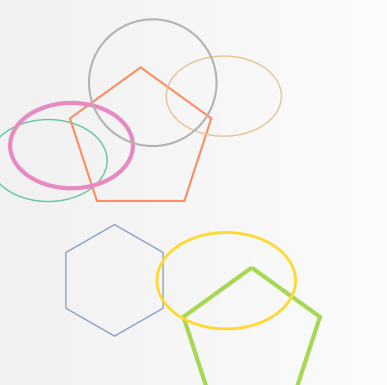[{"shape": "oval", "thickness": 1, "radius": 0.76, "center": [0.124, 0.583]}, {"shape": "pentagon", "thickness": 1.5, "radius": 0.96, "center": [0.363, 0.633]}, {"shape": "hexagon", "thickness": 1, "radius": 0.72, "center": [0.295, 0.272]}, {"shape": "oval", "thickness": 3, "radius": 0.79, "center": [0.185, 0.622]}, {"shape": "pentagon", "thickness": 3, "radius": 0.93, "center": [0.65, 0.12]}, {"shape": "oval", "thickness": 2, "radius": 0.89, "center": [0.584, 0.271]}, {"shape": "oval", "thickness": 1, "radius": 0.74, "center": [0.578, 0.75]}, {"shape": "circle", "thickness": 1.5, "radius": 0.82, "center": [0.394, 0.785]}]